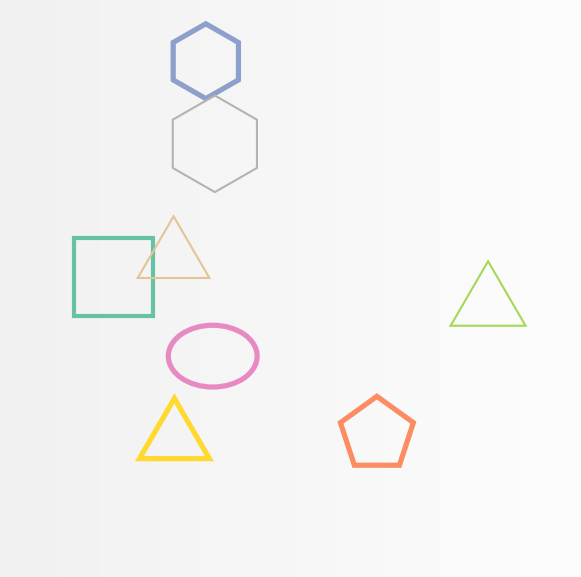[{"shape": "square", "thickness": 2, "radius": 0.34, "center": [0.195, 0.52]}, {"shape": "pentagon", "thickness": 2.5, "radius": 0.33, "center": [0.648, 0.247]}, {"shape": "hexagon", "thickness": 2.5, "radius": 0.32, "center": [0.354, 0.893]}, {"shape": "oval", "thickness": 2.5, "radius": 0.38, "center": [0.366, 0.382]}, {"shape": "triangle", "thickness": 1, "radius": 0.37, "center": [0.84, 0.472]}, {"shape": "triangle", "thickness": 2.5, "radius": 0.35, "center": [0.3, 0.24]}, {"shape": "triangle", "thickness": 1, "radius": 0.36, "center": [0.299, 0.553]}, {"shape": "hexagon", "thickness": 1, "radius": 0.42, "center": [0.37, 0.75]}]